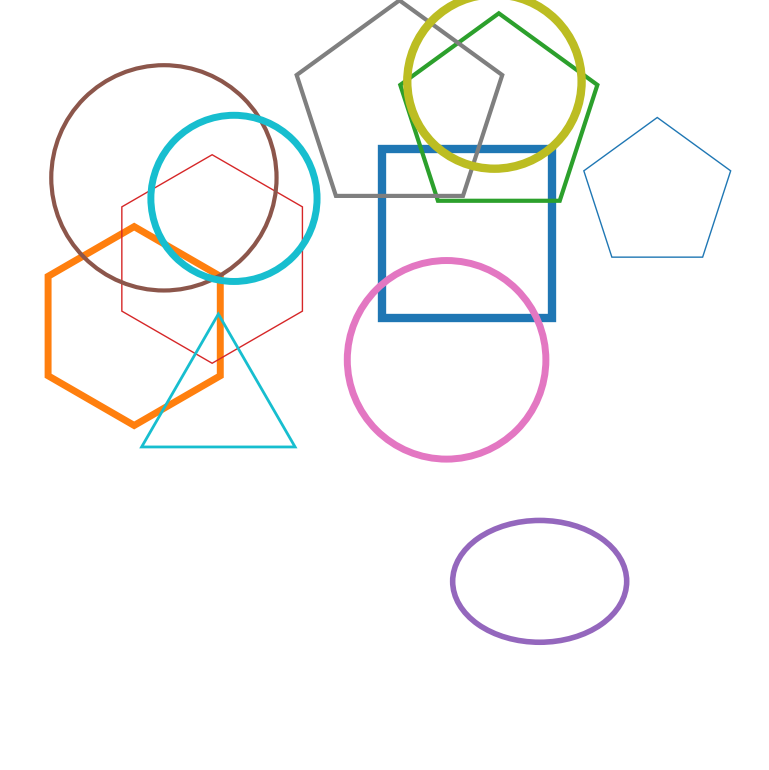[{"shape": "pentagon", "thickness": 0.5, "radius": 0.5, "center": [0.854, 0.747]}, {"shape": "square", "thickness": 3, "radius": 0.55, "center": [0.607, 0.697]}, {"shape": "hexagon", "thickness": 2.5, "radius": 0.65, "center": [0.174, 0.577]}, {"shape": "pentagon", "thickness": 1.5, "radius": 0.67, "center": [0.648, 0.848]}, {"shape": "hexagon", "thickness": 0.5, "radius": 0.68, "center": [0.275, 0.664]}, {"shape": "oval", "thickness": 2, "radius": 0.57, "center": [0.701, 0.245]}, {"shape": "circle", "thickness": 1.5, "radius": 0.73, "center": [0.213, 0.769]}, {"shape": "circle", "thickness": 2.5, "radius": 0.64, "center": [0.58, 0.533]}, {"shape": "pentagon", "thickness": 1.5, "radius": 0.7, "center": [0.519, 0.859]}, {"shape": "circle", "thickness": 3, "radius": 0.57, "center": [0.642, 0.894]}, {"shape": "circle", "thickness": 2.5, "radius": 0.54, "center": [0.304, 0.742]}, {"shape": "triangle", "thickness": 1, "radius": 0.58, "center": [0.284, 0.477]}]